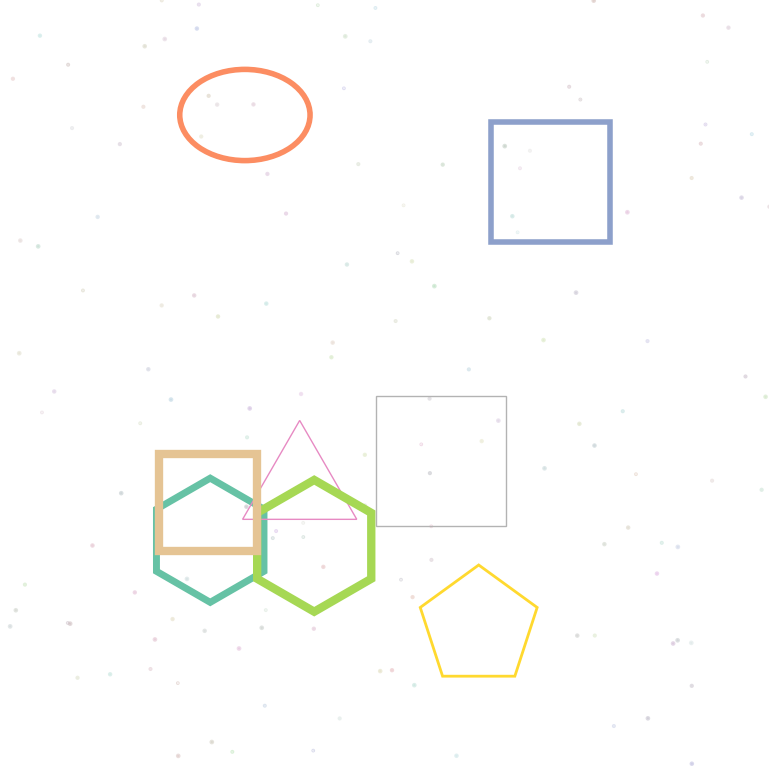[{"shape": "hexagon", "thickness": 2.5, "radius": 0.4, "center": [0.273, 0.298]}, {"shape": "oval", "thickness": 2, "radius": 0.42, "center": [0.318, 0.851]}, {"shape": "square", "thickness": 2, "radius": 0.39, "center": [0.715, 0.764]}, {"shape": "triangle", "thickness": 0.5, "radius": 0.43, "center": [0.389, 0.368]}, {"shape": "hexagon", "thickness": 3, "radius": 0.43, "center": [0.408, 0.291]}, {"shape": "pentagon", "thickness": 1, "radius": 0.4, "center": [0.622, 0.186]}, {"shape": "square", "thickness": 3, "radius": 0.32, "center": [0.27, 0.347]}, {"shape": "square", "thickness": 0.5, "radius": 0.42, "center": [0.573, 0.401]}]